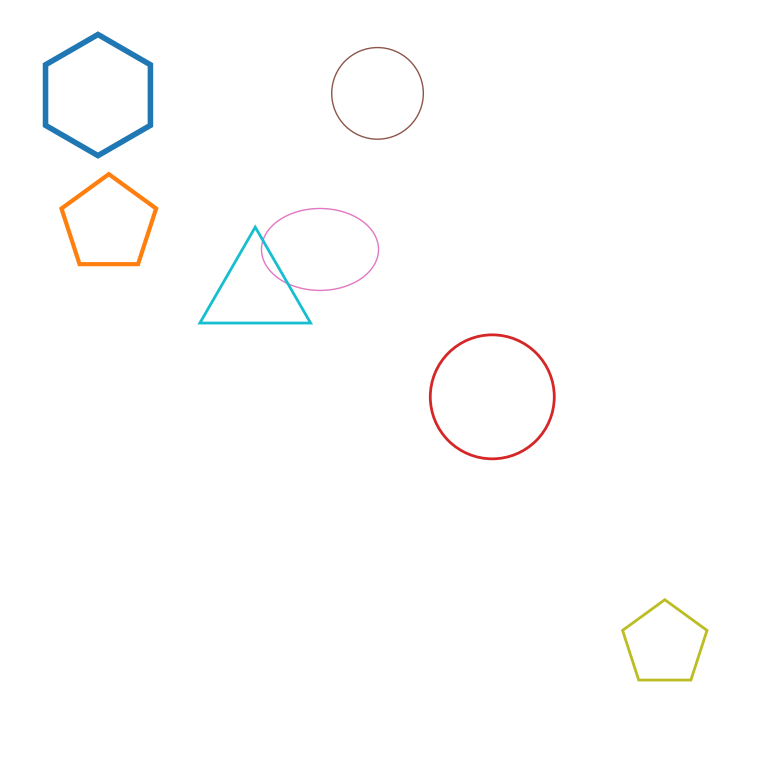[{"shape": "hexagon", "thickness": 2, "radius": 0.39, "center": [0.127, 0.877]}, {"shape": "pentagon", "thickness": 1.5, "radius": 0.32, "center": [0.141, 0.709]}, {"shape": "circle", "thickness": 1, "radius": 0.4, "center": [0.639, 0.485]}, {"shape": "circle", "thickness": 0.5, "radius": 0.3, "center": [0.49, 0.879]}, {"shape": "oval", "thickness": 0.5, "radius": 0.38, "center": [0.416, 0.676]}, {"shape": "pentagon", "thickness": 1, "radius": 0.29, "center": [0.863, 0.163]}, {"shape": "triangle", "thickness": 1, "radius": 0.42, "center": [0.331, 0.622]}]